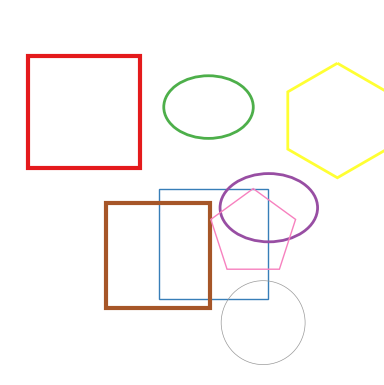[{"shape": "square", "thickness": 3, "radius": 0.73, "center": [0.218, 0.709]}, {"shape": "square", "thickness": 1, "radius": 0.71, "center": [0.555, 0.367]}, {"shape": "oval", "thickness": 2, "radius": 0.58, "center": [0.542, 0.722]}, {"shape": "oval", "thickness": 2, "radius": 0.63, "center": [0.698, 0.461]}, {"shape": "hexagon", "thickness": 2, "radius": 0.74, "center": [0.876, 0.687]}, {"shape": "square", "thickness": 3, "radius": 0.68, "center": [0.41, 0.336]}, {"shape": "pentagon", "thickness": 1, "radius": 0.58, "center": [0.658, 0.394]}, {"shape": "circle", "thickness": 0.5, "radius": 0.54, "center": [0.683, 0.162]}]